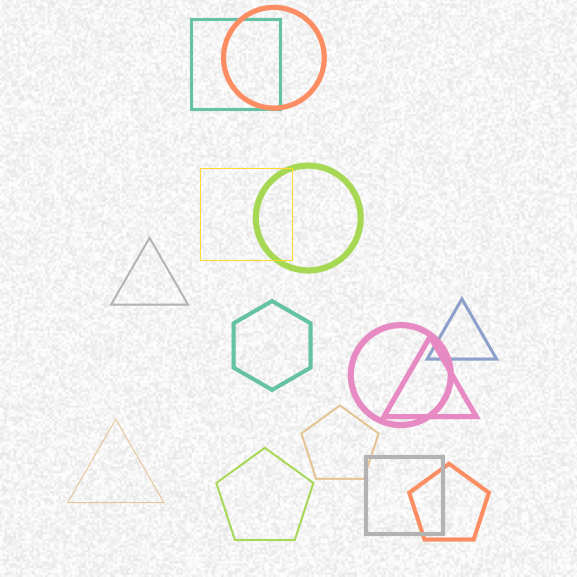[{"shape": "square", "thickness": 1.5, "radius": 0.39, "center": [0.408, 0.888]}, {"shape": "hexagon", "thickness": 2, "radius": 0.38, "center": [0.471, 0.401]}, {"shape": "pentagon", "thickness": 2, "radius": 0.36, "center": [0.778, 0.124]}, {"shape": "circle", "thickness": 2.5, "radius": 0.44, "center": [0.474, 0.899]}, {"shape": "triangle", "thickness": 1.5, "radius": 0.35, "center": [0.8, 0.412]}, {"shape": "triangle", "thickness": 2.5, "radius": 0.46, "center": [0.745, 0.324]}, {"shape": "circle", "thickness": 3, "radius": 0.43, "center": [0.694, 0.35]}, {"shape": "pentagon", "thickness": 1, "radius": 0.44, "center": [0.459, 0.136]}, {"shape": "circle", "thickness": 3, "radius": 0.45, "center": [0.534, 0.622]}, {"shape": "square", "thickness": 0.5, "radius": 0.4, "center": [0.426, 0.628]}, {"shape": "pentagon", "thickness": 1, "radius": 0.35, "center": [0.589, 0.227]}, {"shape": "triangle", "thickness": 0.5, "radius": 0.48, "center": [0.2, 0.177]}, {"shape": "square", "thickness": 2, "radius": 0.33, "center": [0.7, 0.142]}, {"shape": "triangle", "thickness": 1, "radius": 0.39, "center": [0.259, 0.51]}]